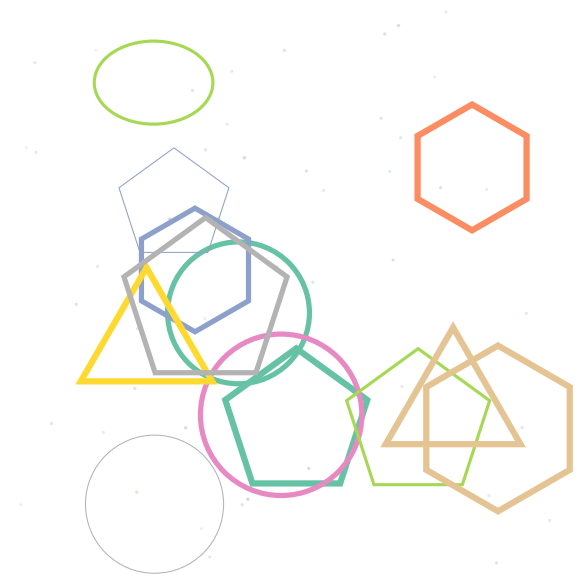[{"shape": "circle", "thickness": 2.5, "radius": 0.61, "center": [0.413, 0.457]}, {"shape": "pentagon", "thickness": 3, "radius": 0.65, "center": [0.513, 0.267]}, {"shape": "hexagon", "thickness": 3, "radius": 0.54, "center": [0.817, 0.709]}, {"shape": "pentagon", "thickness": 0.5, "radius": 0.5, "center": [0.301, 0.643]}, {"shape": "hexagon", "thickness": 2.5, "radius": 0.54, "center": [0.338, 0.532]}, {"shape": "circle", "thickness": 2.5, "radius": 0.7, "center": [0.487, 0.281]}, {"shape": "pentagon", "thickness": 1.5, "radius": 0.65, "center": [0.724, 0.265]}, {"shape": "oval", "thickness": 1.5, "radius": 0.51, "center": [0.266, 0.856]}, {"shape": "triangle", "thickness": 3, "radius": 0.66, "center": [0.254, 0.404]}, {"shape": "triangle", "thickness": 3, "radius": 0.67, "center": [0.785, 0.297]}, {"shape": "hexagon", "thickness": 3, "radius": 0.72, "center": [0.862, 0.257]}, {"shape": "pentagon", "thickness": 2.5, "radius": 0.74, "center": [0.356, 0.474]}, {"shape": "circle", "thickness": 0.5, "radius": 0.6, "center": [0.268, 0.126]}]